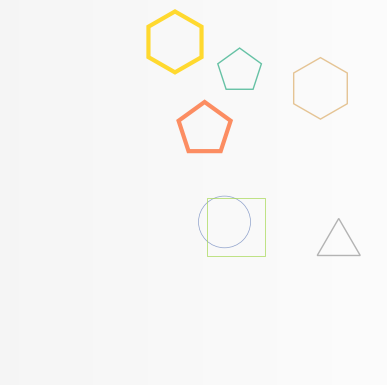[{"shape": "pentagon", "thickness": 1, "radius": 0.3, "center": [0.618, 0.816]}, {"shape": "pentagon", "thickness": 3, "radius": 0.35, "center": [0.528, 0.665]}, {"shape": "circle", "thickness": 0.5, "radius": 0.34, "center": [0.579, 0.424]}, {"shape": "square", "thickness": 0.5, "radius": 0.38, "center": [0.609, 0.409]}, {"shape": "hexagon", "thickness": 3, "radius": 0.4, "center": [0.452, 0.891]}, {"shape": "hexagon", "thickness": 1, "radius": 0.4, "center": [0.827, 0.77]}, {"shape": "triangle", "thickness": 1, "radius": 0.32, "center": [0.874, 0.368]}]